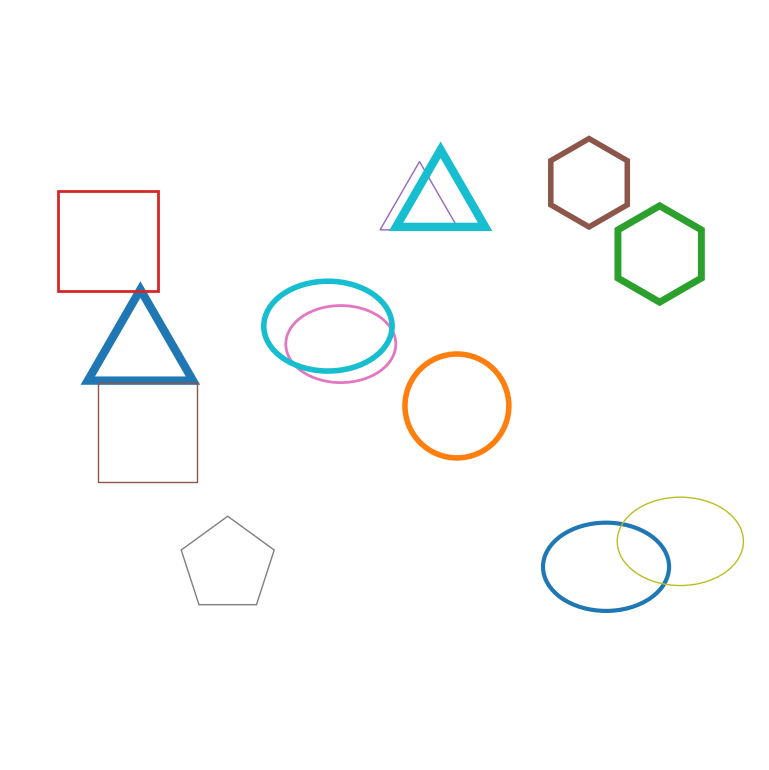[{"shape": "oval", "thickness": 1.5, "radius": 0.41, "center": [0.787, 0.264]}, {"shape": "triangle", "thickness": 3, "radius": 0.39, "center": [0.182, 0.545]}, {"shape": "circle", "thickness": 2, "radius": 0.34, "center": [0.593, 0.473]}, {"shape": "hexagon", "thickness": 2.5, "radius": 0.31, "center": [0.857, 0.67]}, {"shape": "square", "thickness": 1, "radius": 0.32, "center": [0.14, 0.687]}, {"shape": "triangle", "thickness": 0.5, "radius": 0.3, "center": [0.545, 0.731]}, {"shape": "hexagon", "thickness": 2, "radius": 0.29, "center": [0.765, 0.763]}, {"shape": "square", "thickness": 0.5, "radius": 0.32, "center": [0.191, 0.438]}, {"shape": "oval", "thickness": 1, "radius": 0.36, "center": [0.443, 0.553]}, {"shape": "pentagon", "thickness": 0.5, "radius": 0.32, "center": [0.296, 0.266]}, {"shape": "oval", "thickness": 0.5, "radius": 0.41, "center": [0.884, 0.297]}, {"shape": "triangle", "thickness": 3, "radius": 0.33, "center": [0.572, 0.739]}, {"shape": "oval", "thickness": 2, "radius": 0.42, "center": [0.426, 0.576]}]